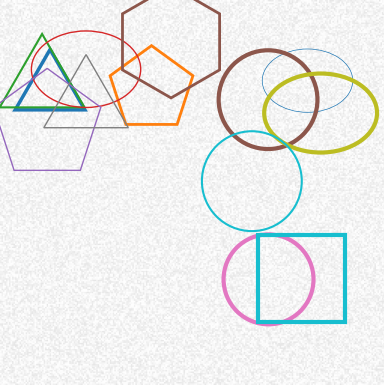[{"shape": "oval", "thickness": 0.5, "radius": 0.59, "center": [0.799, 0.791]}, {"shape": "triangle", "thickness": 2.5, "radius": 0.52, "center": [0.13, 0.767]}, {"shape": "pentagon", "thickness": 2, "radius": 0.57, "center": [0.393, 0.768]}, {"shape": "triangle", "thickness": 1.5, "radius": 0.64, "center": [0.109, 0.785]}, {"shape": "oval", "thickness": 1, "radius": 0.71, "center": [0.224, 0.82]}, {"shape": "pentagon", "thickness": 1, "radius": 0.73, "center": [0.123, 0.676]}, {"shape": "circle", "thickness": 3, "radius": 0.64, "center": [0.696, 0.741]}, {"shape": "hexagon", "thickness": 2, "radius": 0.73, "center": [0.444, 0.891]}, {"shape": "circle", "thickness": 3, "radius": 0.58, "center": [0.698, 0.274]}, {"shape": "triangle", "thickness": 1, "radius": 0.63, "center": [0.224, 0.732]}, {"shape": "oval", "thickness": 3, "radius": 0.73, "center": [0.833, 0.706]}, {"shape": "circle", "thickness": 1.5, "radius": 0.65, "center": [0.654, 0.529]}, {"shape": "square", "thickness": 3, "radius": 0.57, "center": [0.783, 0.277]}]